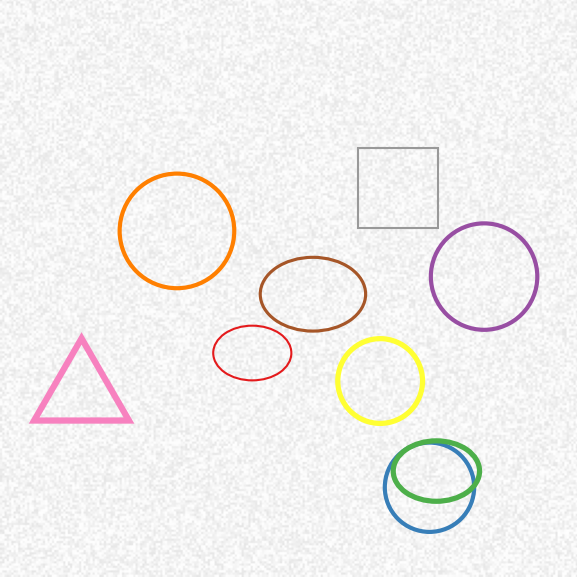[{"shape": "oval", "thickness": 1, "radius": 0.34, "center": [0.437, 0.388]}, {"shape": "circle", "thickness": 2, "radius": 0.39, "center": [0.744, 0.155]}, {"shape": "oval", "thickness": 2.5, "radius": 0.37, "center": [0.756, 0.183]}, {"shape": "circle", "thickness": 2, "radius": 0.46, "center": [0.838, 0.52]}, {"shape": "circle", "thickness": 2, "radius": 0.5, "center": [0.306, 0.599]}, {"shape": "circle", "thickness": 2.5, "radius": 0.37, "center": [0.658, 0.339]}, {"shape": "oval", "thickness": 1.5, "radius": 0.46, "center": [0.542, 0.49]}, {"shape": "triangle", "thickness": 3, "radius": 0.47, "center": [0.141, 0.318]}, {"shape": "square", "thickness": 1, "radius": 0.35, "center": [0.69, 0.673]}]